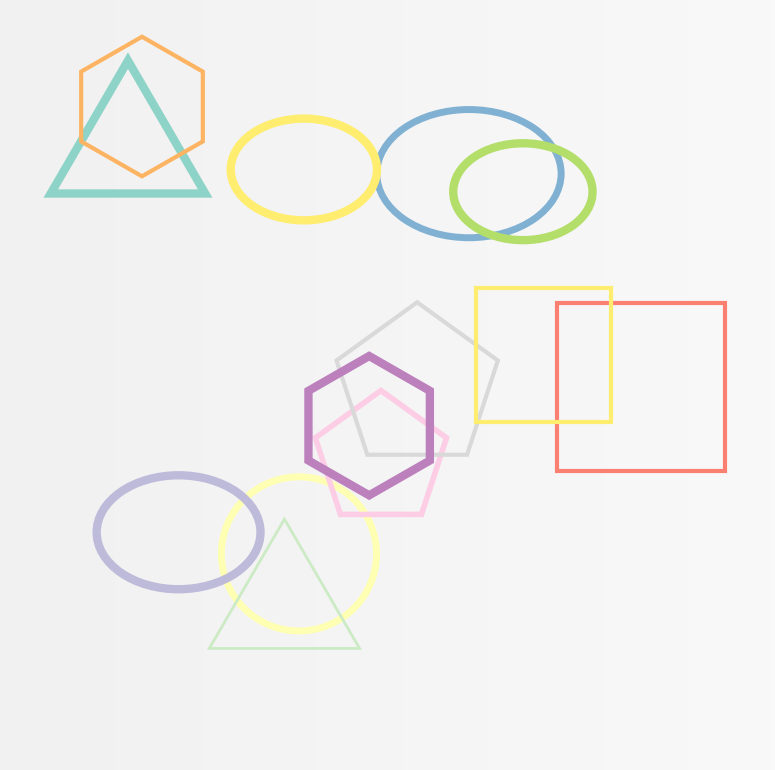[{"shape": "triangle", "thickness": 3, "radius": 0.58, "center": [0.165, 0.806]}, {"shape": "circle", "thickness": 2.5, "radius": 0.5, "center": [0.386, 0.281]}, {"shape": "oval", "thickness": 3, "radius": 0.53, "center": [0.23, 0.309]}, {"shape": "square", "thickness": 1.5, "radius": 0.54, "center": [0.827, 0.497]}, {"shape": "oval", "thickness": 2.5, "radius": 0.59, "center": [0.605, 0.775]}, {"shape": "hexagon", "thickness": 1.5, "radius": 0.45, "center": [0.183, 0.862]}, {"shape": "oval", "thickness": 3, "radius": 0.45, "center": [0.675, 0.751]}, {"shape": "pentagon", "thickness": 2, "radius": 0.44, "center": [0.492, 0.404]}, {"shape": "pentagon", "thickness": 1.5, "radius": 0.55, "center": [0.538, 0.498]}, {"shape": "hexagon", "thickness": 3, "radius": 0.45, "center": [0.476, 0.447]}, {"shape": "triangle", "thickness": 1, "radius": 0.56, "center": [0.367, 0.214]}, {"shape": "square", "thickness": 1.5, "radius": 0.43, "center": [0.701, 0.538]}, {"shape": "oval", "thickness": 3, "radius": 0.47, "center": [0.392, 0.78]}]